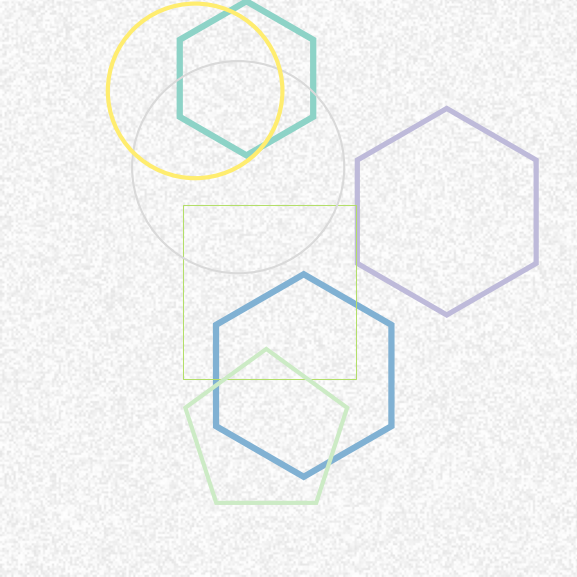[{"shape": "hexagon", "thickness": 3, "radius": 0.67, "center": [0.427, 0.864]}, {"shape": "hexagon", "thickness": 2.5, "radius": 0.89, "center": [0.774, 0.633]}, {"shape": "hexagon", "thickness": 3, "radius": 0.88, "center": [0.526, 0.349]}, {"shape": "square", "thickness": 0.5, "radius": 0.75, "center": [0.467, 0.494]}, {"shape": "circle", "thickness": 1, "radius": 0.92, "center": [0.412, 0.71]}, {"shape": "pentagon", "thickness": 2, "radius": 0.74, "center": [0.461, 0.248]}, {"shape": "circle", "thickness": 2, "radius": 0.76, "center": [0.338, 0.842]}]